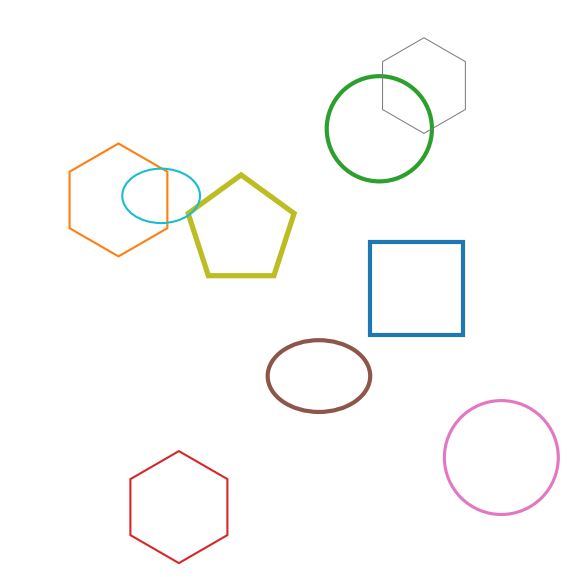[{"shape": "square", "thickness": 2, "radius": 0.4, "center": [0.722, 0.499]}, {"shape": "hexagon", "thickness": 1, "radius": 0.49, "center": [0.205, 0.653]}, {"shape": "circle", "thickness": 2, "radius": 0.46, "center": [0.657, 0.776]}, {"shape": "hexagon", "thickness": 1, "radius": 0.48, "center": [0.31, 0.121]}, {"shape": "oval", "thickness": 2, "radius": 0.44, "center": [0.552, 0.348]}, {"shape": "circle", "thickness": 1.5, "radius": 0.49, "center": [0.868, 0.207]}, {"shape": "hexagon", "thickness": 0.5, "radius": 0.41, "center": [0.734, 0.851]}, {"shape": "pentagon", "thickness": 2.5, "radius": 0.48, "center": [0.418, 0.6]}, {"shape": "oval", "thickness": 1, "radius": 0.34, "center": [0.279, 0.66]}]